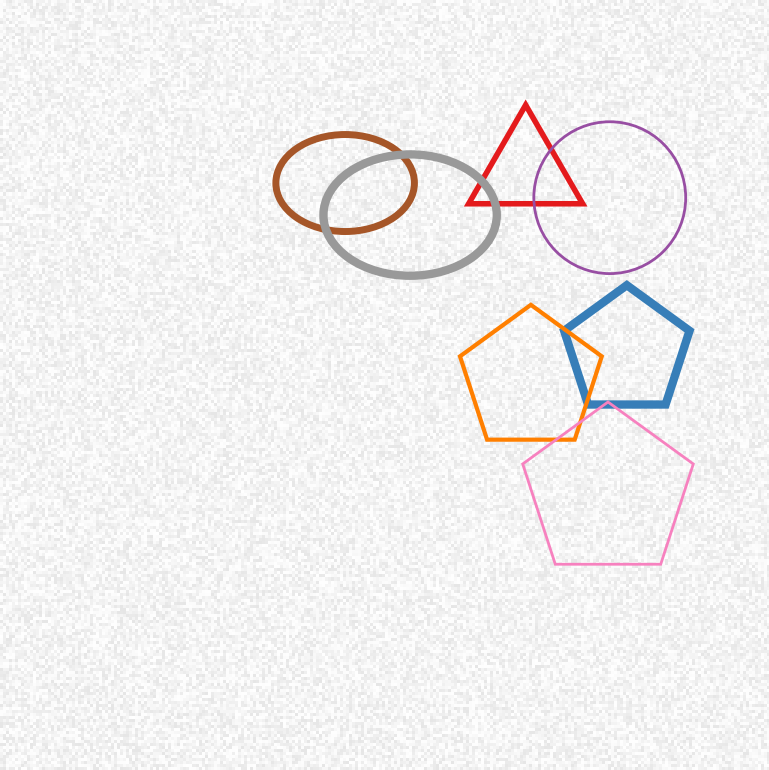[{"shape": "triangle", "thickness": 2, "radius": 0.43, "center": [0.683, 0.778]}, {"shape": "pentagon", "thickness": 3, "radius": 0.43, "center": [0.814, 0.544]}, {"shape": "circle", "thickness": 1, "radius": 0.49, "center": [0.792, 0.743]}, {"shape": "pentagon", "thickness": 1.5, "radius": 0.48, "center": [0.689, 0.507]}, {"shape": "oval", "thickness": 2.5, "radius": 0.45, "center": [0.448, 0.762]}, {"shape": "pentagon", "thickness": 1, "radius": 0.58, "center": [0.79, 0.361]}, {"shape": "oval", "thickness": 3, "radius": 0.56, "center": [0.533, 0.721]}]